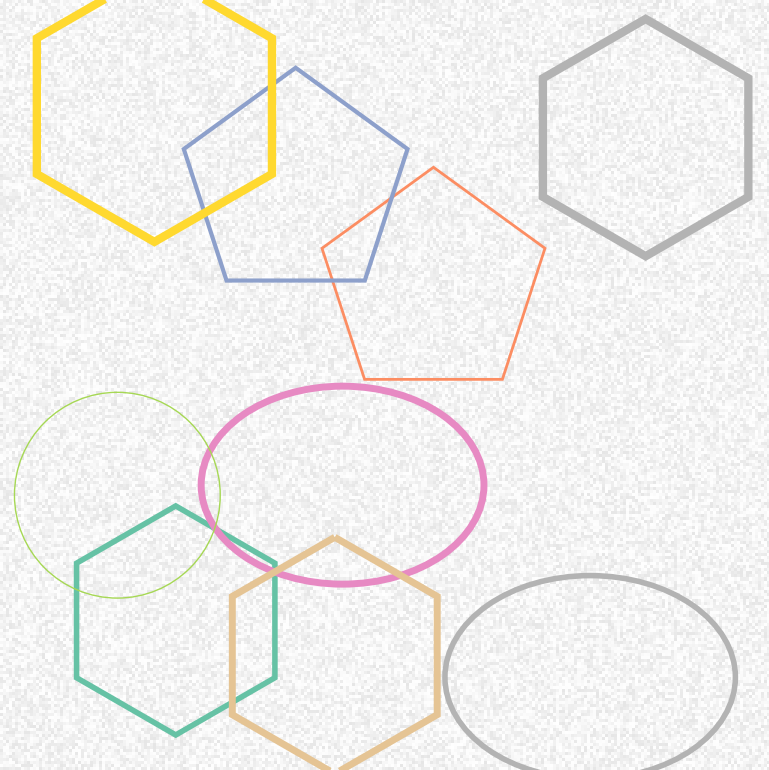[{"shape": "hexagon", "thickness": 2, "radius": 0.74, "center": [0.228, 0.194]}, {"shape": "pentagon", "thickness": 1, "radius": 0.76, "center": [0.563, 0.63]}, {"shape": "pentagon", "thickness": 1.5, "radius": 0.76, "center": [0.384, 0.759]}, {"shape": "oval", "thickness": 2.5, "radius": 0.92, "center": [0.445, 0.37]}, {"shape": "circle", "thickness": 0.5, "radius": 0.67, "center": [0.152, 0.357]}, {"shape": "hexagon", "thickness": 3, "radius": 0.88, "center": [0.201, 0.862]}, {"shape": "hexagon", "thickness": 2.5, "radius": 0.77, "center": [0.435, 0.149]}, {"shape": "oval", "thickness": 2, "radius": 0.94, "center": [0.766, 0.12]}, {"shape": "hexagon", "thickness": 3, "radius": 0.77, "center": [0.838, 0.821]}]